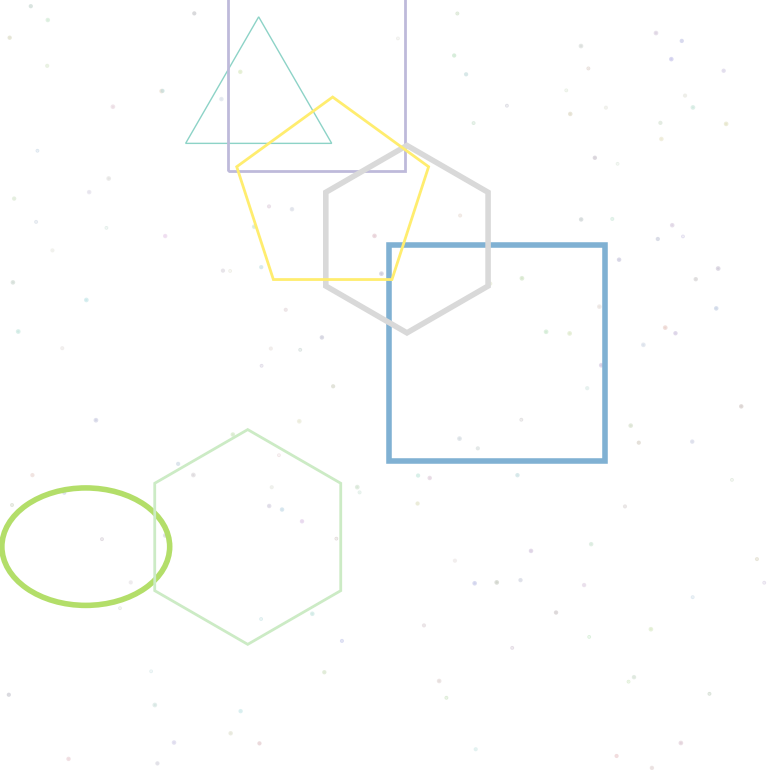[{"shape": "triangle", "thickness": 0.5, "radius": 0.55, "center": [0.336, 0.869]}, {"shape": "square", "thickness": 1, "radius": 0.58, "center": [0.411, 0.893]}, {"shape": "square", "thickness": 2, "radius": 0.7, "center": [0.646, 0.542]}, {"shape": "oval", "thickness": 2, "radius": 0.54, "center": [0.111, 0.29]}, {"shape": "hexagon", "thickness": 2, "radius": 0.61, "center": [0.529, 0.689]}, {"shape": "hexagon", "thickness": 1, "radius": 0.7, "center": [0.322, 0.303]}, {"shape": "pentagon", "thickness": 1, "radius": 0.66, "center": [0.432, 0.743]}]